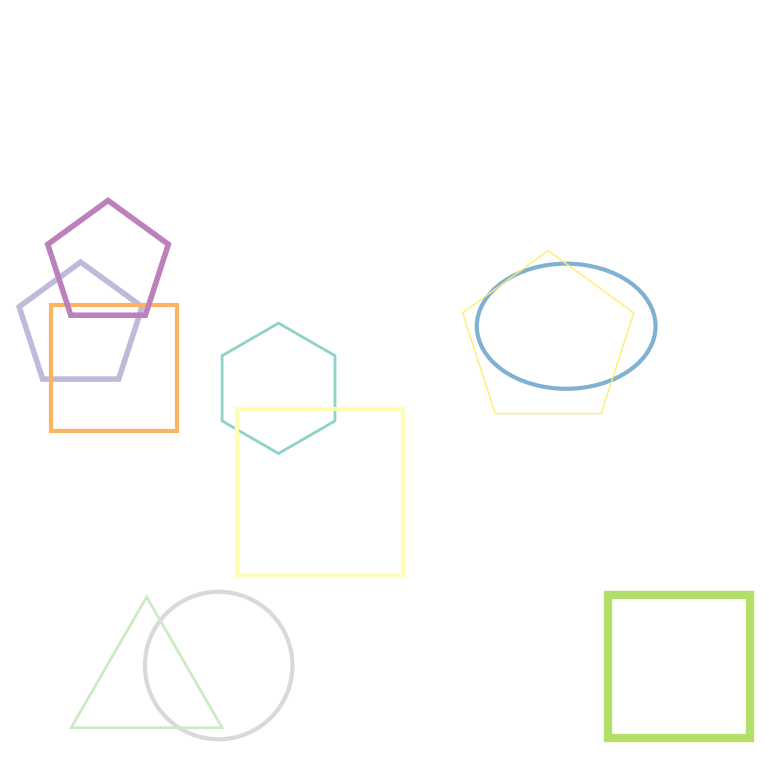[{"shape": "hexagon", "thickness": 1, "radius": 0.42, "center": [0.362, 0.496]}, {"shape": "square", "thickness": 1.5, "radius": 0.54, "center": [0.416, 0.361]}, {"shape": "pentagon", "thickness": 2, "radius": 0.42, "center": [0.105, 0.576]}, {"shape": "oval", "thickness": 1.5, "radius": 0.58, "center": [0.735, 0.576]}, {"shape": "square", "thickness": 1.5, "radius": 0.41, "center": [0.148, 0.522]}, {"shape": "square", "thickness": 3, "radius": 0.46, "center": [0.882, 0.135]}, {"shape": "circle", "thickness": 1.5, "radius": 0.48, "center": [0.284, 0.136]}, {"shape": "pentagon", "thickness": 2, "radius": 0.41, "center": [0.14, 0.657]}, {"shape": "triangle", "thickness": 1, "radius": 0.57, "center": [0.19, 0.112]}, {"shape": "pentagon", "thickness": 0.5, "radius": 0.58, "center": [0.712, 0.558]}]